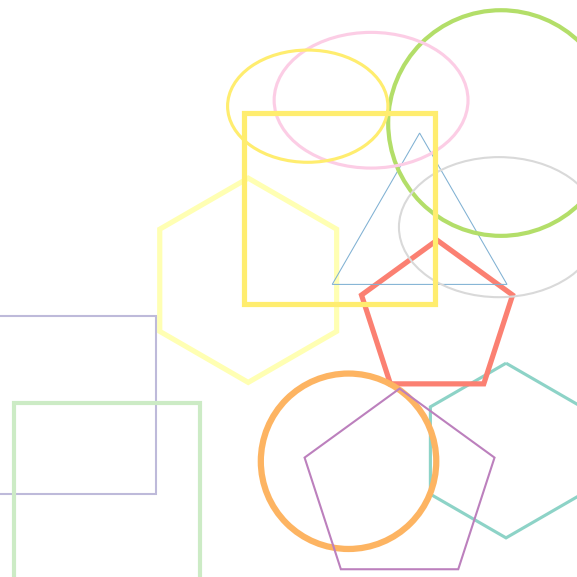[{"shape": "hexagon", "thickness": 1.5, "radius": 0.76, "center": [0.876, 0.219]}, {"shape": "hexagon", "thickness": 2.5, "radius": 0.88, "center": [0.43, 0.514]}, {"shape": "square", "thickness": 1, "radius": 0.77, "center": [0.117, 0.298]}, {"shape": "pentagon", "thickness": 2.5, "radius": 0.69, "center": [0.757, 0.446]}, {"shape": "triangle", "thickness": 0.5, "radius": 0.87, "center": [0.727, 0.594]}, {"shape": "circle", "thickness": 3, "radius": 0.76, "center": [0.604, 0.2]}, {"shape": "circle", "thickness": 2, "radius": 0.98, "center": [0.868, 0.786]}, {"shape": "oval", "thickness": 1.5, "radius": 0.84, "center": [0.643, 0.826]}, {"shape": "oval", "thickness": 1, "radius": 0.87, "center": [0.864, 0.606]}, {"shape": "pentagon", "thickness": 1, "radius": 0.86, "center": [0.692, 0.153]}, {"shape": "square", "thickness": 2, "radius": 0.81, "center": [0.186, 0.14]}, {"shape": "square", "thickness": 2.5, "radius": 0.83, "center": [0.588, 0.639]}, {"shape": "oval", "thickness": 1.5, "radius": 0.69, "center": [0.533, 0.815]}]